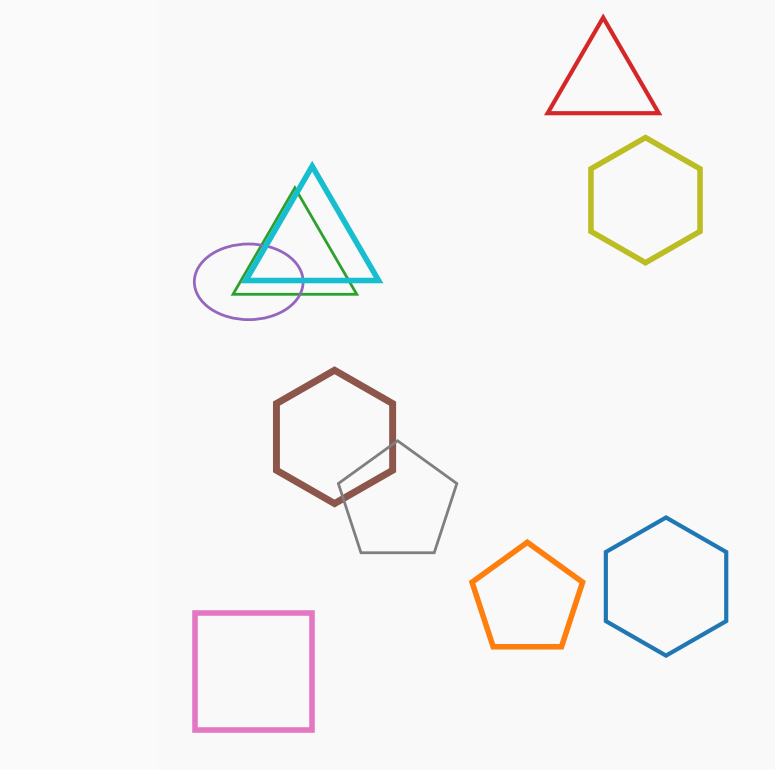[{"shape": "hexagon", "thickness": 1.5, "radius": 0.45, "center": [0.859, 0.238]}, {"shape": "pentagon", "thickness": 2, "radius": 0.37, "center": [0.68, 0.221]}, {"shape": "triangle", "thickness": 1, "radius": 0.46, "center": [0.381, 0.664]}, {"shape": "triangle", "thickness": 1.5, "radius": 0.41, "center": [0.778, 0.894]}, {"shape": "oval", "thickness": 1, "radius": 0.35, "center": [0.321, 0.634]}, {"shape": "hexagon", "thickness": 2.5, "radius": 0.43, "center": [0.432, 0.433]}, {"shape": "square", "thickness": 2, "radius": 0.38, "center": [0.327, 0.128]}, {"shape": "pentagon", "thickness": 1, "radius": 0.4, "center": [0.513, 0.347]}, {"shape": "hexagon", "thickness": 2, "radius": 0.41, "center": [0.833, 0.74]}, {"shape": "triangle", "thickness": 2, "radius": 0.49, "center": [0.403, 0.685]}]